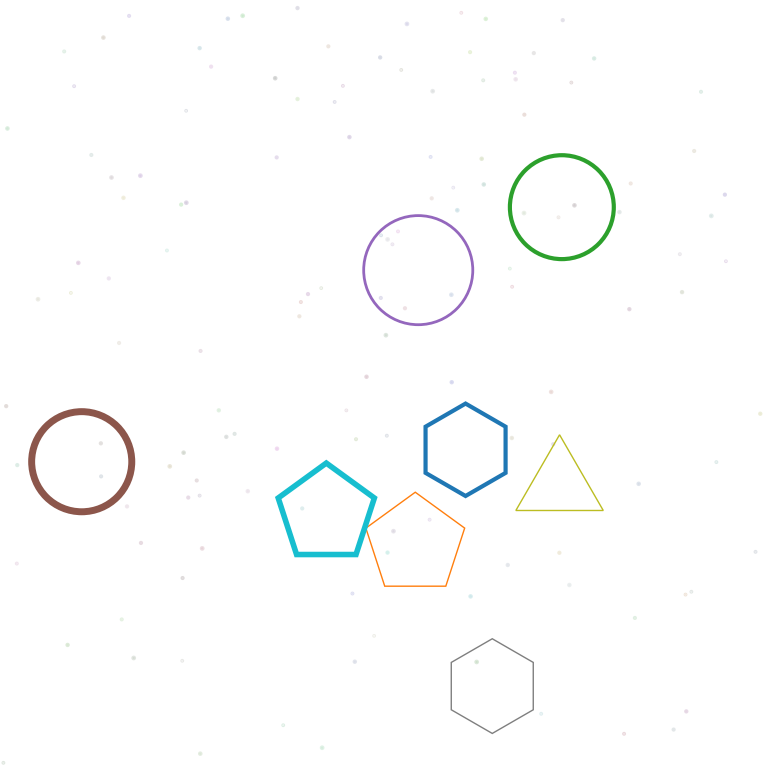[{"shape": "hexagon", "thickness": 1.5, "radius": 0.3, "center": [0.605, 0.416]}, {"shape": "pentagon", "thickness": 0.5, "radius": 0.34, "center": [0.539, 0.293]}, {"shape": "circle", "thickness": 1.5, "radius": 0.34, "center": [0.73, 0.731]}, {"shape": "circle", "thickness": 1, "radius": 0.35, "center": [0.543, 0.649]}, {"shape": "circle", "thickness": 2.5, "radius": 0.33, "center": [0.106, 0.4]}, {"shape": "hexagon", "thickness": 0.5, "radius": 0.31, "center": [0.639, 0.109]}, {"shape": "triangle", "thickness": 0.5, "radius": 0.33, "center": [0.727, 0.37]}, {"shape": "pentagon", "thickness": 2, "radius": 0.33, "center": [0.424, 0.333]}]